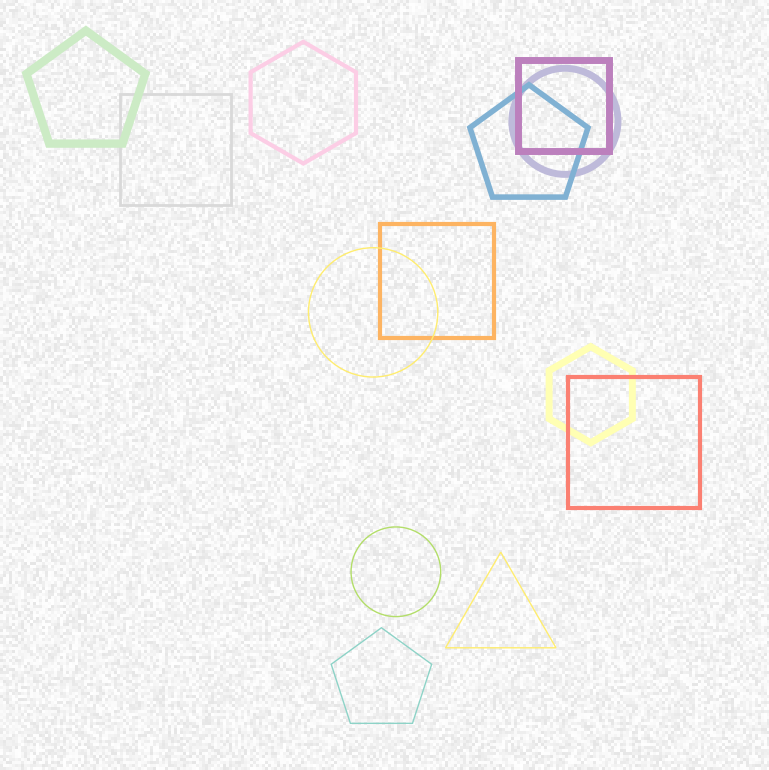[{"shape": "pentagon", "thickness": 0.5, "radius": 0.34, "center": [0.495, 0.116]}, {"shape": "hexagon", "thickness": 2.5, "radius": 0.31, "center": [0.767, 0.487]}, {"shape": "circle", "thickness": 2.5, "radius": 0.34, "center": [0.734, 0.842]}, {"shape": "square", "thickness": 1.5, "radius": 0.43, "center": [0.824, 0.425]}, {"shape": "pentagon", "thickness": 2, "radius": 0.4, "center": [0.687, 0.809]}, {"shape": "square", "thickness": 1.5, "radius": 0.37, "center": [0.567, 0.635]}, {"shape": "circle", "thickness": 0.5, "radius": 0.29, "center": [0.514, 0.257]}, {"shape": "hexagon", "thickness": 1.5, "radius": 0.4, "center": [0.394, 0.867]}, {"shape": "square", "thickness": 1, "radius": 0.36, "center": [0.228, 0.806]}, {"shape": "square", "thickness": 2.5, "radius": 0.3, "center": [0.731, 0.863]}, {"shape": "pentagon", "thickness": 3, "radius": 0.41, "center": [0.112, 0.879]}, {"shape": "triangle", "thickness": 0.5, "radius": 0.41, "center": [0.65, 0.2]}, {"shape": "circle", "thickness": 0.5, "radius": 0.42, "center": [0.485, 0.594]}]